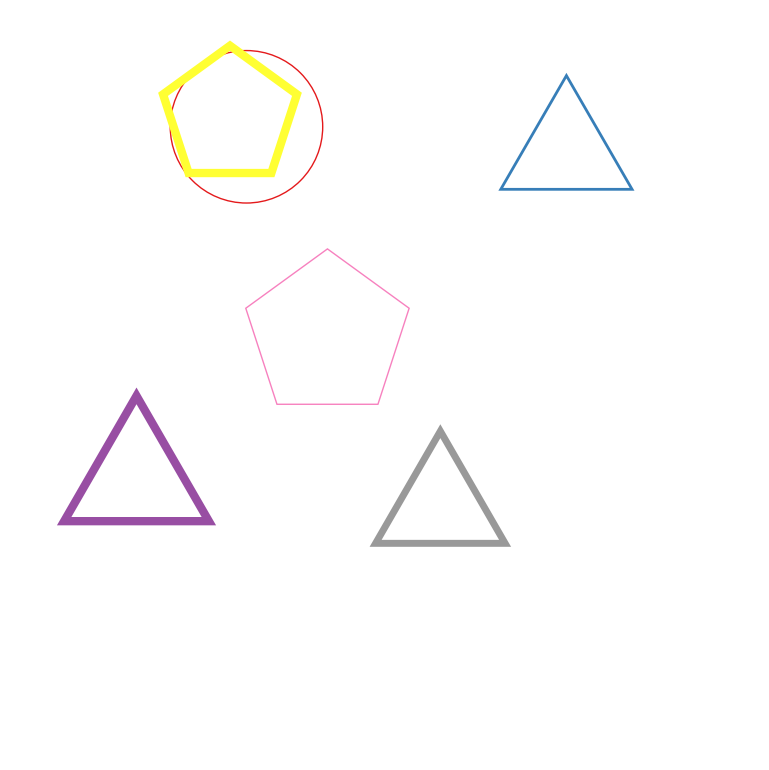[{"shape": "circle", "thickness": 0.5, "radius": 0.49, "center": [0.32, 0.835]}, {"shape": "triangle", "thickness": 1, "radius": 0.49, "center": [0.736, 0.803]}, {"shape": "triangle", "thickness": 3, "radius": 0.54, "center": [0.177, 0.377]}, {"shape": "pentagon", "thickness": 3, "radius": 0.46, "center": [0.299, 0.849]}, {"shape": "pentagon", "thickness": 0.5, "radius": 0.56, "center": [0.425, 0.565]}, {"shape": "triangle", "thickness": 2.5, "radius": 0.49, "center": [0.572, 0.343]}]